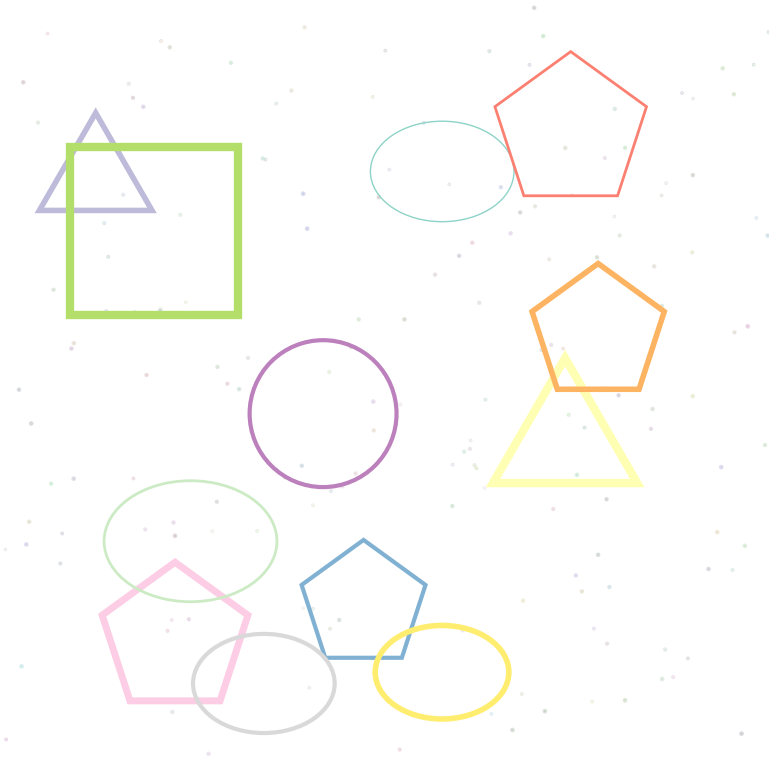[{"shape": "oval", "thickness": 0.5, "radius": 0.47, "center": [0.574, 0.777]}, {"shape": "triangle", "thickness": 3, "radius": 0.54, "center": [0.734, 0.427]}, {"shape": "triangle", "thickness": 2, "radius": 0.42, "center": [0.124, 0.769]}, {"shape": "pentagon", "thickness": 1, "radius": 0.52, "center": [0.741, 0.829]}, {"shape": "pentagon", "thickness": 1.5, "radius": 0.42, "center": [0.472, 0.214]}, {"shape": "pentagon", "thickness": 2, "radius": 0.45, "center": [0.777, 0.567]}, {"shape": "square", "thickness": 3, "radius": 0.55, "center": [0.2, 0.7]}, {"shape": "pentagon", "thickness": 2.5, "radius": 0.5, "center": [0.227, 0.17]}, {"shape": "oval", "thickness": 1.5, "radius": 0.46, "center": [0.343, 0.112]}, {"shape": "circle", "thickness": 1.5, "radius": 0.48, "center": [0.42, 0.463]}, {"shape": "oval", "thickness": 1, "radius": 0.56, "center": [0.247, 0.297]}, {"shape": "oval", "thickness": 2, "radius": 0.43, "center": [0.574, 0.127]}]